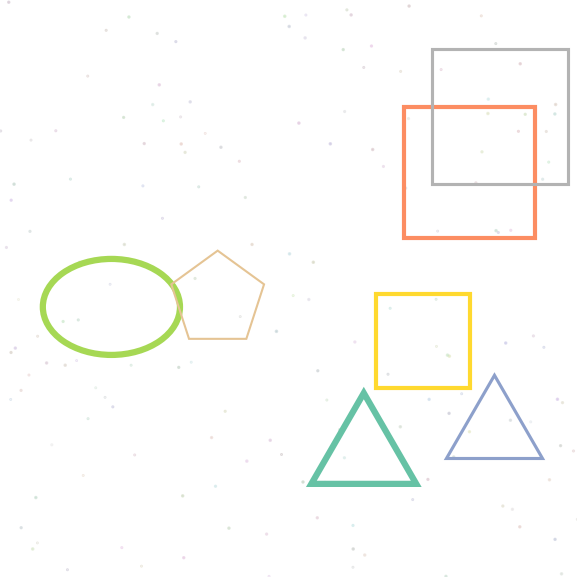[{"shape": "triangle", "thickness": 3, "radius": 0.52, "center": [0.63, 0.214]}, {"shape": "square", "thickness": 2, "radius": 0.57, "center": [0.814, 0.701]}, {"shape": "triangle", "thickness": 1.5, "radius": 0.48, "center": [0.856, 0.253]}, {"shape": "oval", "thickness": 3, "radius": 0.59, "center": [0.193, 0.468]}, {"shape": "square", "thickness": 2, "radius": 0.41, "center": [0.732, 0.408]}, {"shape": "pentagon", "thickness": 1, "radius": 0.42, "center": [0.377, 0.481]}, {"shape": "square", "thickness": 1.5, "radius": 0.59, "center": [0.866, 0.797]}]